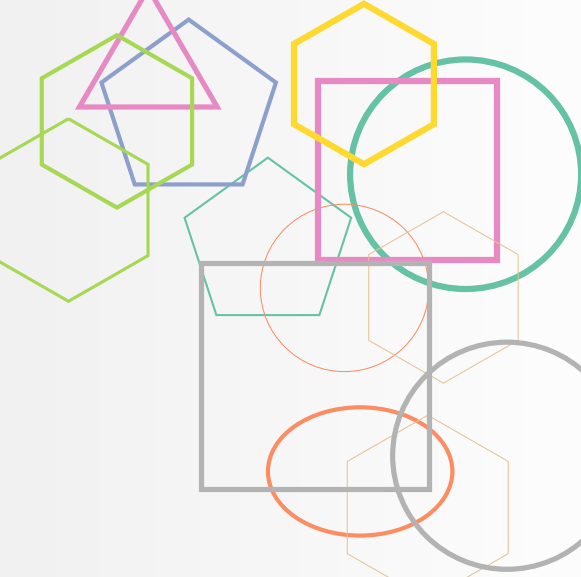[{"shape": "circle", "thickness": 3, "radius": 0.99, "center": [0.801, 0.697]}, {"shape": "pentagon", "thickness": 1, "radius": 0.75, "center": [0.461, 0.575]}, {"shape": "circle", "thickness": 0.5, "radius": 0.72, "center": [0.593, 0.501]}, {"shape": "oval", "thickness": 2, "radius": 0.79, "center": [0.62, 0.183]}, {"shape": "pentagon", "thickness": 2, "radius": 0.79, "center": [0.325, 0.807]}, {"shape": "square", "thickness": 3, "radius": 0.77, "center": [0.701, 0.704]}, {"shape": "triangle", "thickness": 2.5, "radius": 0.68, "center": [0.255, 0.882]}, {"shape": "hexagon", "thickness": 1.5, "radius": 0.79, "center": [0.118, 0.635]}, {"shape": "hexagon", "thickness": 2, "radius": 0.75, "center": [0.201, 0.789]}, {"shape": "hexagon", "thickness": 3, "radius": 0.69, "center": [0.626, 0.854]}, {"shape": "hexagon", "thickness": 0.5, "radius": 0.74, "center": [0.763, 0.484]}, {"shape": "hexagon", "thickness": 0.5, "radius": 0.8, "center": [0.736, 0.12]}, {"shape": "circle", "thickness": 2.5, "radius": 0.98, "center": [0.872, 0.21]}, {"shape": "square", "thickness": 2.5, "radius": 0.98, "center": [0.542, 0.348]}]